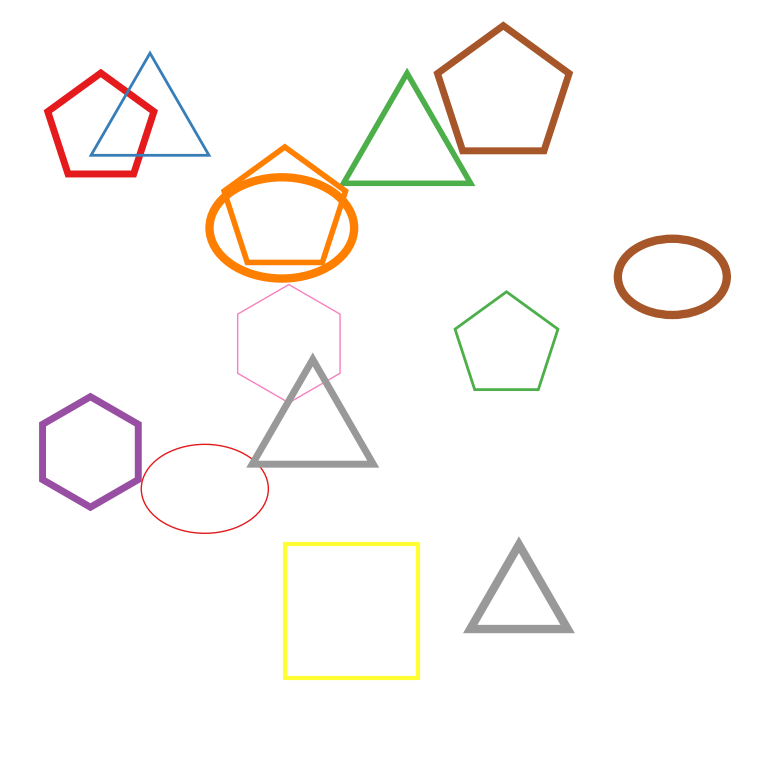[{"shape": "pentagon", "thickness": 2.5, "radius": 0.36, "center": [0.131, 0.833]}, {"shape": "oval", "thickness": 0.5, "radius": 0.41, "center": [0.266, 0.365]}, {"shape": "triangle", "thickness": 1, "radius": 0.44, "center": [0.195, 0.843]}, {"shape": "triangle", "thickness": 2, "radius": 0.48, "center": [0.529, 0.81]}, {"shape": "pentagon", "thickness": 1, "radius": 0.35, "center": [0.658, 0.551]}, {"shape": "hexagon", "thickness": 2.5, "radius": 0.36, "center": [0.117, 0.413]}, {"shape": "oval", "thickness": 3, "radius": 0.47, "center": [0.366, 0.704]}, {"shape": "pentagon", "thickness": 2, "radius": 0.41, "center": [0.37, 0.726]}, {"shape": "square", "thickness": 1.5, "radius": 0.43, "center": [0.457, 0.207]}, {"shape": "oval", "thickness": 3, "radius": 0.35, "center": [0.873, 0.64]}, {"shape": "pentagon", "thickness": 2.5, "radius": 0.45, "center": [0.654, 0.877]}, {"shape": "hexagon", "thickness": 0.5, "radius": 0.38, "center": [0.375, 0.554]}, {"shape": "triangle", "thickness": 2.5, "radius": 0.45, "center": [0.406, 0.443]}, {"shape": "triangle", "thickness": 3, "radius": 0.37, "center": [0.674, 0.22]}]